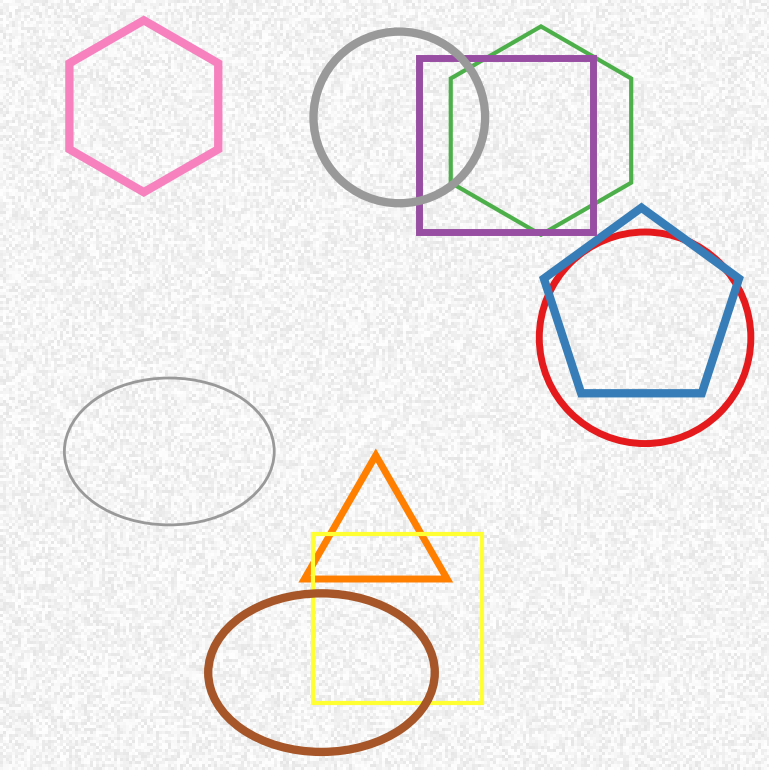[{"shape": "circle", "thickness": 2.5, "radius": 0.69, "center": [0.838, 0.561]}, {"shape": "pentagon", "thickness": 3, "radius": 0.67, "center": [0.833, 0.597]}, {"shape": "hexagon", "thickness": 1.5, "radius": 0.68, "center": [0.703, 0.83]}, {"shape": "square", "thickness": 2.5, "radius": 0.57, "center": [0.657, 0.811]}, {"shape": "triangle", "thickness": 2.5, "radius": 0.54, "center": [0.488, 0.302]}, {"shape": "square", "thickness": 1.5, "radius": 0.55, "center": [0.516, 0.197]}, {"shape": "oval", "thickness": 3, "radius": 0.74, "center": [0.418, 0.126]}, {"shape": "hexagon", "thickness": 3, "radius": 0.56, "center": [0.187, 0.862]}, {"shape": "oval", "thickness": 1, "radius": 0.68, "center": [0.22, 0.414]}, {"shape": "circle", "thickness": 3, "radius": 0.56, "center": [0.519, 0.848]}]